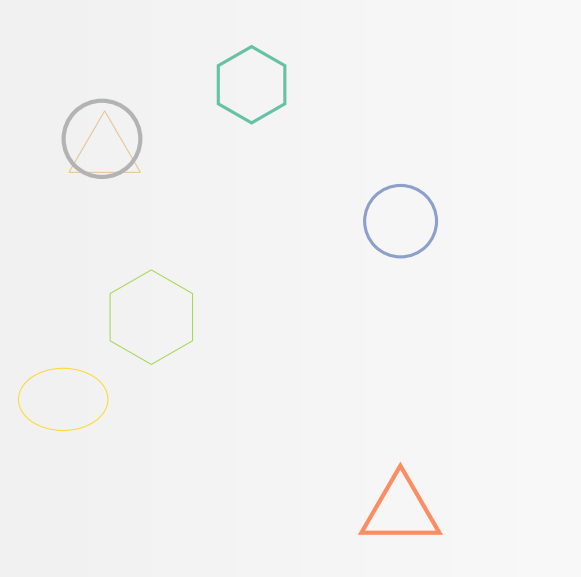[{"shape": "hexagon", "thickness": 1.5, "radius": 0.33, "center": [0.433, 0.852]}, {"shape": "triangle", "thickness": 2, "radius": 0.39, "center": [0.689, 0.115]}, {"shape": "circle", "thickness": 1.5, "radius": 0.31, "center": [0.689, 0.616]}, {"shape": "hexagon", "thickness": 0.5, "radius": 0.41, "center": [0.26, 0.45]}, {"shape": "oval", "thickness": 0.5, "radius": 0.38, "center": [0.109, 0.308]}, {"shape": "triangle", "thickness": 0.5, "radius": 0.36, "center": [0.18, 0.736]}, {"shape": "circle", "thickness": 2, "radius": 0.33, "center": [0.175, 0.759]}]